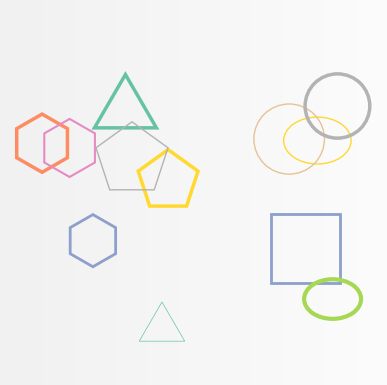[{"shape": "triangle", "thickness": 2.5, "radius": 0.46, "center": [0.324, 0.714]}, {"shape": "triangle", "thickness": 0.5, "radius": 0.34, "center": [0.418, 0.148]}, {"shape": "hexagon", "thickness": 2.5, "radius": 0.38, "center": [0.109, 0.628]}, {"shape": "square", "thickness": 2, "radius": 0.45, "center": [0.789, 0.355]}, {"shape": "hexagon", "thickness": 2, "radius": 0.34, "center": [0.24, 0.375]}, {"shape": "hexagon", "thickness": 1.5, "radius": 0.38, "center": [0.18, 0.616]}, {"shape": "oval", "thickness": 3, "radius": 0.37, "center": [0.858, 0.223]}, {"shape": "pentagon", "thickness": 2.5, "radius": 0.41, "center": [0.434, 0.53]}, {"shape": "oval", "thickness": 1, "radius": 0.43, "center": [0.819, 0.635]}, {"shape": "circle", "thickness": 1, "radius": 0.46, "center": [0.746, 0.639]}, {"shape": "pentagon", "thickness": 1, "radius": 0.49, "center": [0.341, 0.586]}, {"shape": "circle", "thickness": 2.5, "radius": 0.42, "center": [0.871, 0.725]}]